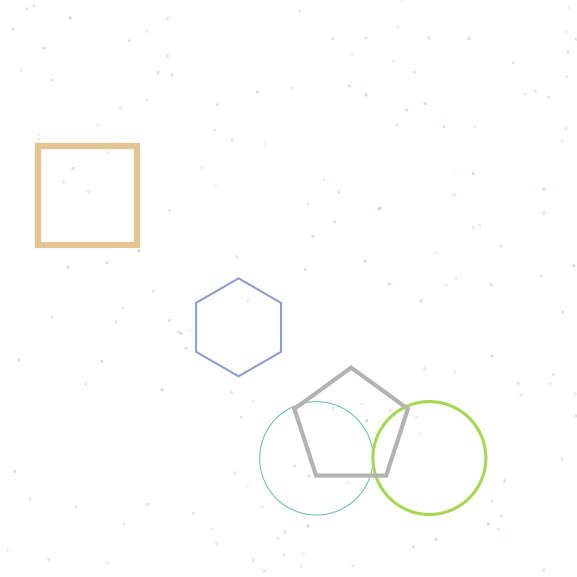[{"shape": "circle", "thickness": 0.5, "radius": 0.49, "center": [0.548, 0.205]}, {"shape": "hexagon", "thickness": 1, "radius": 0.42, "center": [0.413, 0.432]}, {"shape": "circle", "thickness": 1.5, "radius": 0.49, "center": [0.744, 0.206]}, {"shape": "square", "thickness": 3, "radius": 0.43, "center": [0.152, 0.66]}, {"shape": "pentagon", "thickness": 2, "radius": 0.52, "center": [0.608, 0.259]}]